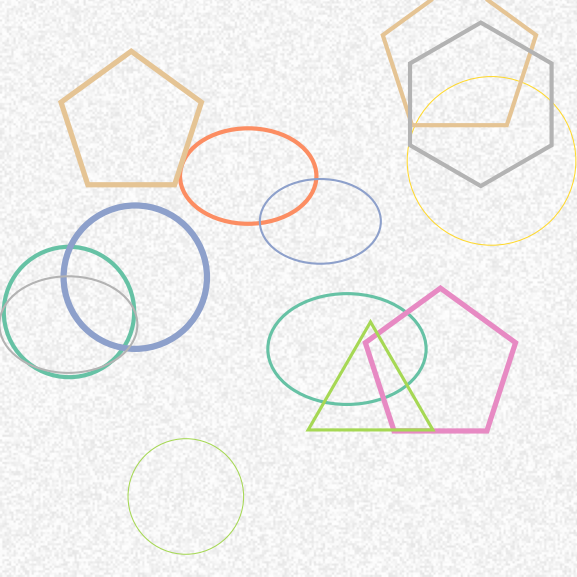[{"shape": "circle", "thickness": 2, "radius": 0.56, "center": [0.119, 0.459]}, {"shape": "oval", "thickness": 1.5, "radius": 0.69, "center": [0.601, 0.395]}, {"shape": "oval", "thickness": 2, "radius": 0.59, "center": [0.43, 0.694]}, {"shape": "circle", "thickness": 3, "radius": 0.62, "center": [0.234, 0.519]}, {"shape": "oval", "thickness": 1, "radius": 0.52, "center": [0.555, 0.616]}, {"shape": "pentagon", "thickness": 2.5, "radius": 0.68, "center": [0.763, 0.363]}, {"shape": "circle", "thickness": 0.5, "radius": 0.5, "center": [0.322, 0.139]}, {"shape": "triangle", "thickness": 1.5, "radius": 0.62, "center": [0.642, 0.317]}, {"shape": "circle", "thickness": 0.5, "radius": 0.73, "center": [0.851, 0.721]}, {"shape": "pentagon", "thickness": 2, "radius": 0.7, "center": [0.796, 0.895]}, {"shape": "pentagon", "thickness": 2.5, "radius": 0.64, "center": [0.227, 0.783]}, {"shape": "hexagon", "thickness": 2, "radius": 0.71, "center": [0.833, 0.819]}, {"shape": "oval", "thickness": 1, "radius": 0.6, "center": [0.118, 0.437]}]